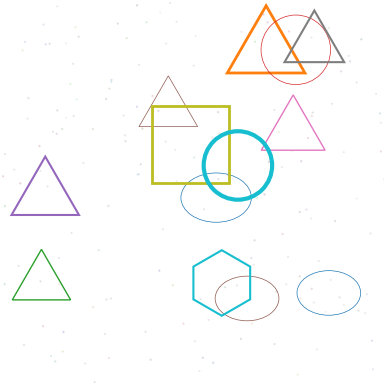[{"shape": "oval", "thickness": 0.5, "radius": 0.41, "center": [0.854, 0.239]}, {"shape": "oval", "thickness": 0.5, "radius": 0.46, "center": [0.561, 0.487]}, {"shape": "triangle", "thickness": 2, "radius": 0.58, "center": [0.691, 0.869]}, {"shape": "triangle", "thickness": 1, "radius": 0.44, "center": [0.108, 0.265]}, {"shape": "circle", "thickness": 0.5, "radius": 0.45, "center": [0.768, 0.871]}, {"shape": "triangle", "thickness": 1.5, "radius": 0.51, "center": [0.118, 0.492]}, {"shape": "triangle", "thickness": 0.5, "radius": 0.44, "center": [0.437, 0.715]}, {"shape": "oval", "thickness": 0.5, "radius": 0.41, "center": [0.642, 0.225]}, {"shape": "triangle", "thickness": 1, "radius": 0.48, "center": [0.762, 0.658]}, {"shape": "triangle", "thickness": 1.5, "radius": 0.45, "center": [0.817, 0.883]}, {"shape": "square", "thickness": 2, "radius": 0.5, "center": [0.495, 0.624]}, {"shape": "circle", "thickness": 3, "radius": 0.44, "center": [0.618, 0.57]}, {"shape": "hexagon", "thickness": 1.5, "radius": 0.43, "center": [0.576, 0.265]}]